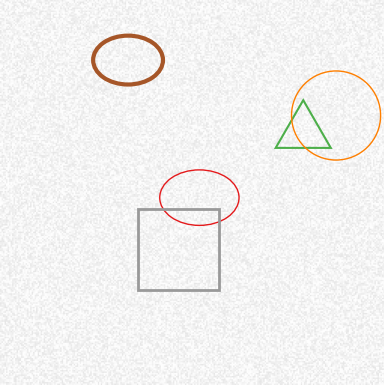[{"shape": "oval", "thickness": 1, "radius": 0.51, "center": [0.518, 0.487]}, {"shape": "triangle", "thickness": 1.5, "radius": 0.41, "center": [0.788, 0.657]}, {"shape": "circle", "thickness": 1, "radius": 0.58, "center": [0.873, 0.7]}, {"shape": "oval", "thickness": 3, "radius": 0.45, "center": [0.333, 0.844]}, {"shape": "square", "thickness": 2, "radius": 0.52, "center": [0.463, 0.352]}]